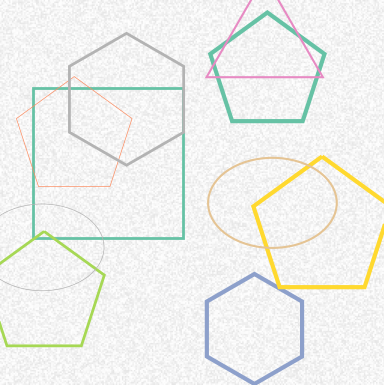[{"shape": "square", "thickness": 2, "radius": 0.97, "center": [0.28, 0.577]}, {"shape": "pentagon", "thickness": 3, "radius": 0.78, "center": [0.695, 0.812]}, {"shape": "pentagon", "thickness": 0.5, "radius": 0.79, "center": [0.193, 0.643]}, {"shape": "hexagon", "thickness": 3, "radius": 0.71, "center": [0.661, 0.145]}, {"shape": "triangle", "thickness": 1.5, "radius": 0.87, "center": [0.688, 0.887]}, {"shape": "pentagon", "thickness": 2, "radius": 0.82, "center": [0.115, 0.235]}, {"shape": "pentagon", "thickness": 3, "radius": 0.94, "center": [0.837, 0.406]}, {"shape": "oval", "thickness": 1.5, "radius": 0.84, "center": [0.708, 0.473]}, {"shape": "hexagon", "thickness": 2, "radius": 0.86, "center": [0.329, 0.742]}, {"shape": "oval", "thickness": 0.5, "radius": 0.8, "center": [0.109, 0.357]}]